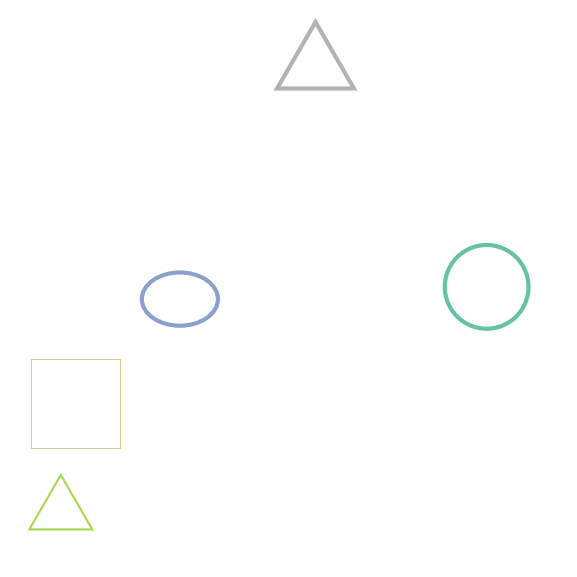[{"shape": "circle", "thickness": 2, "radius": 0.36, "center": [0.843, 0.502]}, {"shape": "oval", "thickness": 2, "radius": 0.33, "center": [0.312, 0.481]}, {"shape": "triangle", "thickness": 1, "radius": 0.31, "center": [0.105, 0.114]}, {"shape": "square", "thickness": 0.5, "radius": 0.39, "center": [0.131, 0.3]}, {"shape": "triangle", "thickness": 2, "radius": 0.38, "center": [0.546, 0.884]}]